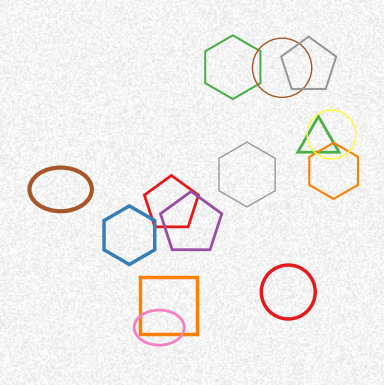[{"shape": "circle", "thickness": 2.5, "radius": 0.35, "center": [0.749, 0.242]}, {"shape": "pentagon", "thickness": 2, "radius": 0.37, "center": [0.445, 0.471]}, {"shape": "hexagon", "thickness": 2.5, "radius": 0.38, "center": [0.336, 0.389]}, {"shape": "triangle", "thickness": 2, "radius": 0.31, "center": [0.827, 0.636]}, {"shape": "hexagon", "thickness": 1.5, "radius": 0.41, "center": [0.605, 0.825]}, {"shape": "pentagon", "thickness": 2, "radius": 0.42, "center": [0.496, 0.419]}, {"shape": "square", "thickness": 2.5, "radius": 0.37, "center": [0.438, 0.206]}, {"shape": "hexagon", "thickness": 1.5, "radius": 0.36, "center": [0.867, 0.556]}, {"shape": "circle", "thickness": 1, "radius": 0.32, "center": [0.861, 0.651]}, {"shape": "oval", "thickness": 3, "radius": 0.41, "center": [0.158, 0.508]}, {"shape": "circle", "thickness": 1, "radius": 0.38, "center": [0.733, 0.824]}, {"shape": "oval", "thickness": 2, "radius": 0.33, "center": [0.414, 0.149]}, {"shape": "pentagon", "thickness": 1.5, "radius": 0.38, "center": [0.802, 0.83]}, {"shape": "hexagon", "thickness": 1, "radius": 0.42, "center": [0.642, 0.547]}]